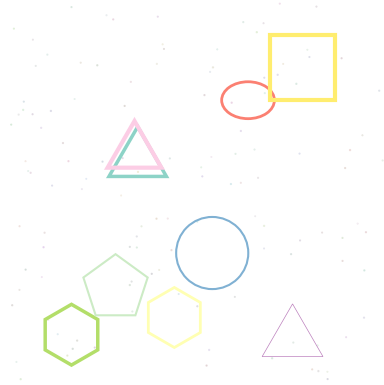[{"shape": "triangle", "thickness": 2.5, "radius": 0.43, "center": [0.358, 0.585]}, {"shape": "hexagon", "thickness": 2, "radius": 0.39, "center": [0.453, 0.175]}, {"shape": "oval", "thickness": 2, "radius": 0.34, "center": [0.644, 0.74]}, {"shape": "circle", "thickness": 1.5, "radius": 0.47, "center": [0.551, 0.343]}, {"shape": "hexagon", "thickness": 2.5, "radius": 0.39, "center": [0.186, 0.131]}, {"shape": "triangle", "thickness": 3, "radius": 0.4, "center": [0.349, 0.605]}, {"shape": "triangle", "thickness": 0.5, "radius": 0.46, "center": [0.76, 0.119]}, {"shape": "pentagon", "thickness": 1.5, "radius": 0.44, "center": [0.3, 0.252]}, {"shape": "square", "thickness": 3, "radius": 0.42, "center": [0.787, 0.826]}]